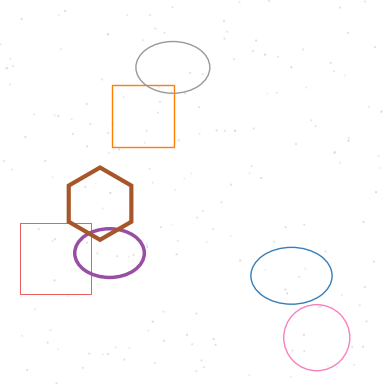[{"shape": "square", "thickness": 0.5, "radius": 0.46, "center": [0.144, 0.329]}, {"shape": "oval", "thickness": 1, "radius": 0.53, "center": [0.757, 0.284]}, {"shape": "oval", "thickness": 2.5, "radius": 0.45, "center": [0.284, 0.343]}, {"shape": "square", "thickness": 1, "radius": 0.4, "center": [0.372, 0.699]}, {"shape": "hexagon", "thickness": 3, "radius": 0.47, "center": [0.26, 0.471]}, {"shape": "circle", "thickness": 1, "radius": 0.43, "center": [0.823, 0.123]}, {"shape": "oval", "thickness": 1, "radius": 0.48, "center": [0.449, 0.825]}]